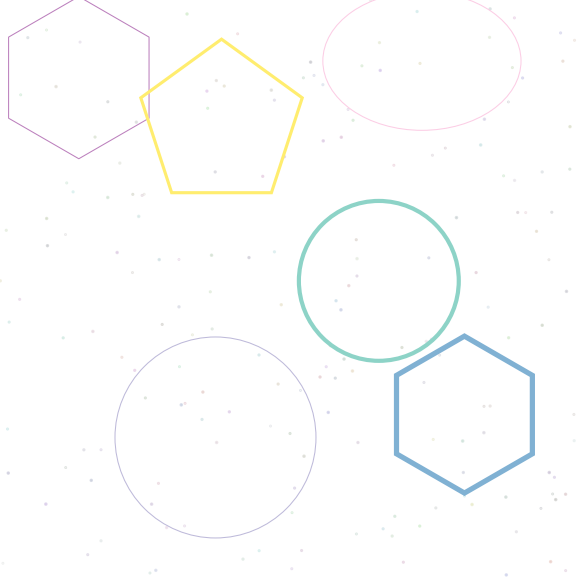[{"shape": "circle", "thickness": 2, "radius": 0.69, "center": [0.656, 0.513]}, {"shape": "circle", "thickness": 0.5, "radius": 0.87, "center": [0.373, 0.242]}, {"shape": "hexagon", "thickness": 2.5, "radius": 0.68, "center": [0.804, 0.281]}, {"shape": "oval", "thickness": 0.5, "radius": 0.86, "center": [0.731, 0.894]}, {"shape": "hexagon", "thickness": 0.5, "radius": 0.7, "center": [0.136, 0.865]}, {"shape": "pentagon", "thickness": 1.5, "radius": 0.73, "center": [0.384, 0.784]}]